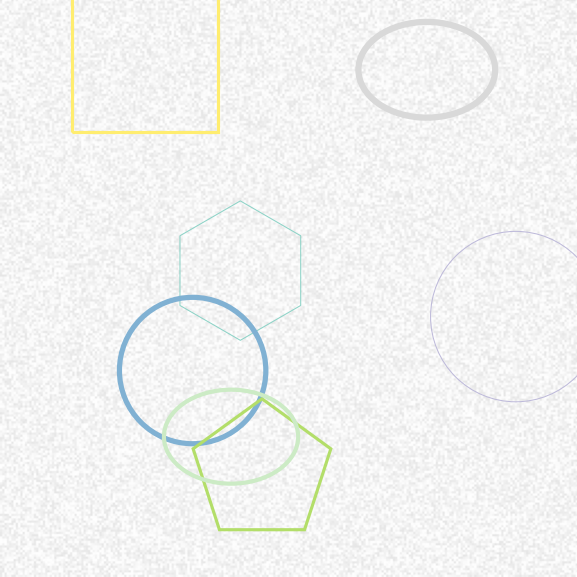[{"shape": "hexagon", "thickness": 0.5, "radius": 0.6, "center": [0.416, 0.531]}, {"shape": "circle", "thickness": 0.5, "radius": 0.74, "center": [0.893, 0.451]}, {"shape": "circle", "thickness": 2.5, "radius": 0.63, "center": [0.334, 0.358]}, {"shape": "pentagon", "thickness": 1.5, "radius": 0.63, "center": [0.454, 0.183]}, {"shape": "oval", "thickness": 3, "radius": 0.59, "center": [0.739, 0.878]}, {"shape": "oval", "thickness": 2, "radius": 0.58, "center": [0.4, 0.243]}, {"shape": "square", "thickness": 1.5, "radius": 0.63, "center": [0.252, 0.896]}]